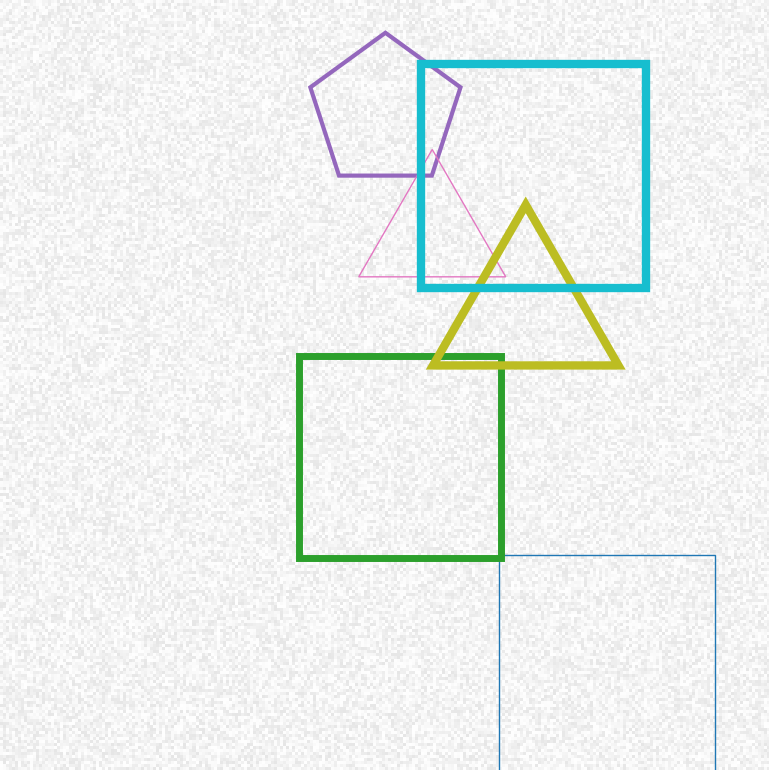[{"shape": "square", "thickness": 0.5, "radius": 0.7, "center": [0.788, 0.138]}, {"shape": "square", "thickness": 2.5, "radius": 0.66, "center": [0.519, 0.407]}, {"shape": "pentagon", "thickness": 1.5, "radius": 0.51, "center": [0.501, 0.855]}, {"shape": "triangle", "thickness": 0.5, "radius": 0.55, "center": [0.561, 0.696]}, {"shape": "triangle", "thickness": 3, "radius": 0.7, "center": [0.683, 0.595]}, {"shape": "square", "thickness": 3, "radius": 0.73, "center": [0.693, 0.772]}]